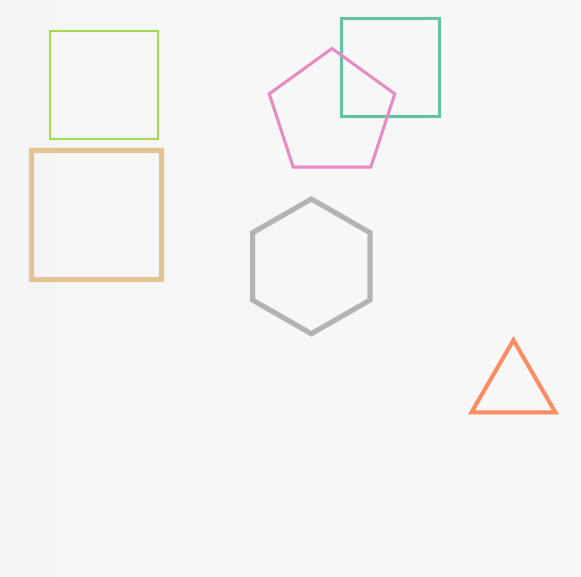[{"shape": "square", "thickness": 1.5, "radius": 0.42, "center": [0.672, 0.883]}, {"shape": "triangle", "thickness": 2, "radius": 0.42, "center": [0.883, 0.327]}, {"shape": "pentagon", "thickness": 1.5, "radius": 0.57, "center": [0.571, 0.802]}, {"shape": "square", "thickness": 1, "radius": 0.46, "center": [0.178, 0.852]}, {"shape": "square", "thickness": 2.5, "radius": 0.56, "center": [0.164, 0.628]}, {"shape": "hexagon", "thickness": 2.5, "radius": 0.58, "center": [0.536, 0.538]}]